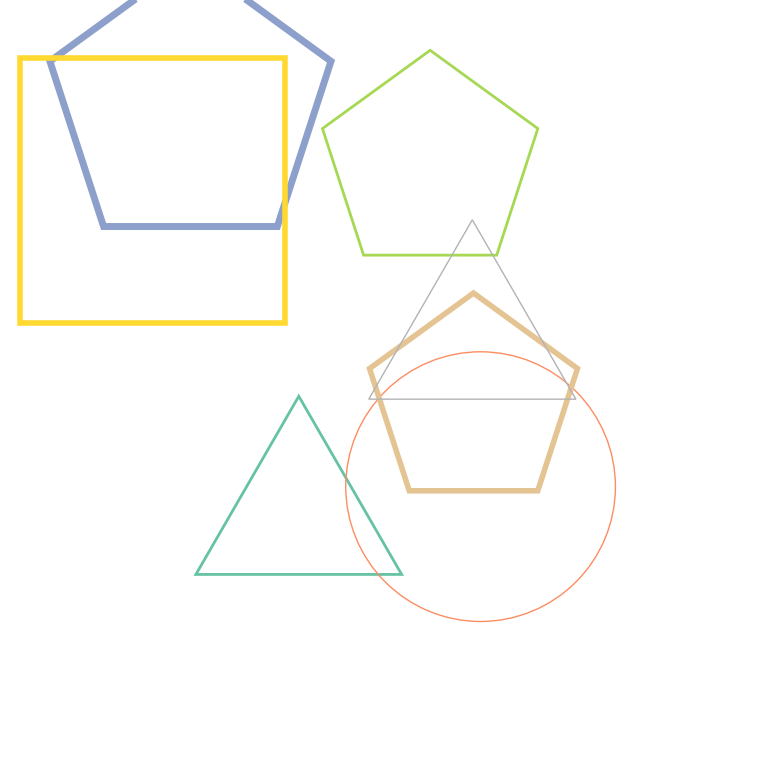[{"shape": "triangle", "thickness": 1, "radius": 0.77, "center": [0.388, 0.331]}, {"shape": "circle", "thickness": 0.5, "radius": 0.88, "center": [0.624, 0.368]}, {"shape": "pentagon", "thickness": 2.5, "radius": 0.96, "center": [0.247, 0.861]}, {"shape": "pentagon", "thickness": 1, "radius": 0.74, "center": [0.559, 0.788]}, {"shape": "square", "thickness": 2, "radius": 0.86, "center": [0.198, 0.752]}, {"shape": "pentagon", "thickness": 2, "radius": 0.71, "center": [0.615, 0.477]}, {"shape": "triangle", "thickness": 0.5, "radius": 0.78, "center": [0.613, 0.559]}]